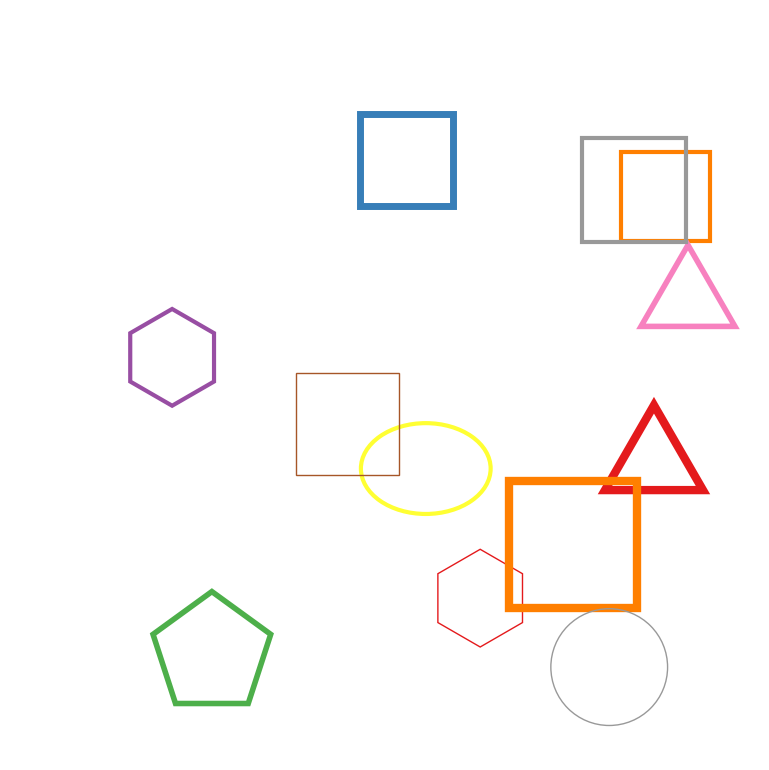[{"shape": "triangle", "thickness": 3, "radius": 0.37, "center": [0.849, 0.4]}, {"shape": "hexagon", "thickness": 0.5, "radius": 0.32, "center": [0.624, 0.223]}, {"shape": "square", "thickness": 2.5, "radius": 0.3, "center": [0.528, 0.792]}, {"shape": "pentagon", "thickness": 2, "radius": 0.4, "center": [0.275, 0.151]}, {"shape": "hexagon", "thickness": 1.5, "radius": 0.31, "center": [0.224, 0.536]}, {"shape": "square", "thickness": 1.5, "radius": 0.29, "center": [0.865, 0.745]}, {"shape": "square", "thickness": 3, "radius": 0.41, "center": [0.744, 0.293]}, {"shape": "oval", "thickness": 1.5, "radius": 0.42, "center": [0.553, 0.391]}, {"shape": "square", "thickness": 0.5, "radius": 0.33, "center": [0.451, 0.449]}, {"shape": "triangle", "thickness": 2, "radius": 0.35, "center": [0.893, 0.611]}, {"shape": "circle", "thickness": 0.5, "radius": 0.38, "center": [0.791, 0.134]}, {"shape": "square", "thickness": 1.5, "radius": 0.34, "center": [0.823, 0.753]}]